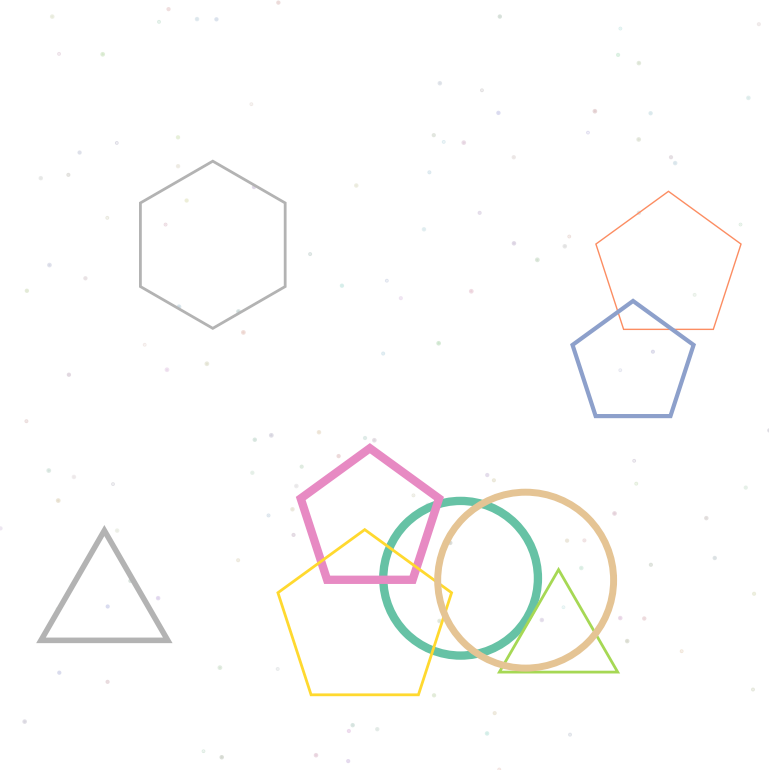[{"shape": "circle", "thickness": 3, "radius": 0.5, "center": [0.598, 0.249]}, {"shape": "pentagon", "thickness": 0.5, "radius": 0.5, "center": [0.868, 0.652]}, {"shape": "pentagon", "thickness": 1.5, "radius": 0.41, "center": [0.822, 0.526]}, {"shape": "pentagon", "thickness": 3, "radius": 0.47, "center": [0.48, 0.323]}, {"shape": "triangle", "thickness": 1, "radius": 0.44, "center": [0.725, 0.172]}, {"shape": "pentagon", "thickness": 1, "radius": 0.59, "center": [0.474, 0.194]}, {"shape": "circle", "thickness": 2.5, "radius": 0.57, "center": [0.683, 0.247]}, {"shape": "hexagon", "thickness": 1, "radius": 0.54, "center": [0.276, 0.682]}, {"shape": "triangle", "thickness": 2, "radius": 0.48, "center": [0.136, 0.216]}]